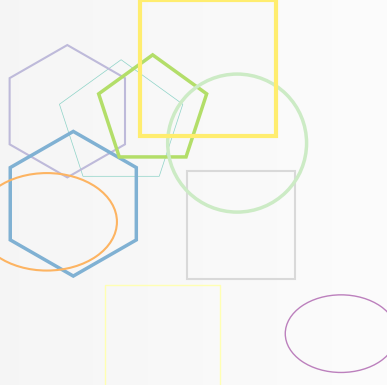[{"shape": "pentagon", "thickness": 0.5, "radius": 0.84, "center": [0.313, 0.677]}, {"shape": "square", "thickness": 1, "radius": 0.74, "center": [0.419, 0.11]}, {"shape": "hexagon", "thickness": 1.5, "radius": 0.86, "center": [0.174, 0.711]}, {"shape": "hexagon", "thickness": 2.5, "radius": 0.94, "center": [0.189, 0.471]}, {"shape": "oval", "thickness": 1.5, "radius": 0.9, "center": [0.121, 0.424]}, {"shape": "pentagon", "thickness": 2.5, "radius": 0.73, "center": [0.394, 0.711]}, {"shape": "square", "thickness": 1.5, "radius": 0.7, "center": [0.623, 0.415]}, {"shape": "oval", "thickness": 1, "radius": 0.72, "center": [0.88, 0.133]}, {"shape": "circle", "thickness": 2.5, "radius": 0.9, "center": [0.612, 0.628]}, {"shape": "square", "thickness": 3, "radius": 0.88, "center": [0.538, 0.823]}]